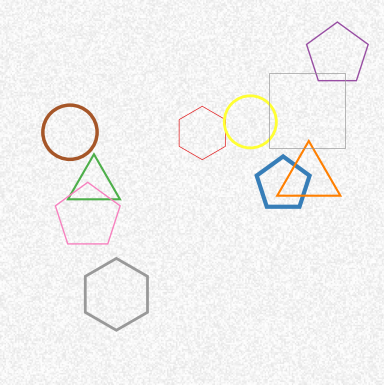[{"shape": "hexagon", "thickness": 0.5, "radius": 0.35, "center": [0.525, 0.655]}, {"shape": "pentagon", "thickness": 3, "radius": 0.36, "center": [0.735, 0.521]}, {"shape": "triangle", "thickness": 1.5, "radius": 0.39, "center": [0.244, 0.521]}, {"shape": "pentagon", "thickness": 1, "radius": 0.42, "center": [0.876, 0.859]}, {"shape": "triangle", "thickness": 1.5, "radius": 0.47, "center": [0.802, 0.539]}, {"shape": "circle", "thickness": 2, "radius": 0.34, "center": [0.65, 0.683]}, {"shape": "circle", "thickness": 2.5, "radius": 0.35, "center": [0.182, 0.657]}, {"shape": "pentagon", "thickness": 1, "radius": 0.44, "center": [0.228, 0.438]}, {"shape": "square", "thickness": 0.5, "radius": 0.49, "center": [0.798, 0.713]}, {"shape": "hexagon", "thickness": 2, "radius": 0.47, "center": [0.302, 0.236]}]